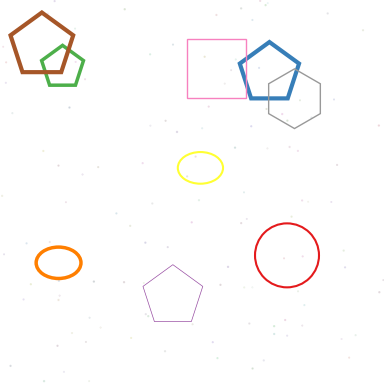[{"shape": "circle", "thickness": 1.5, "radius": 0.42, "center": [0.745, 0.337]}, {"shape": "pentagon", "thickness": 3, "radius": 0.4, "center": [0.7, 0.81]}, {"shape": "pentagon", "thickness": 2.5, "radius": 0.29, "center": [0.162, 0.825]}, {"shape": "pentagon", "thickness": 0.5, "radius": 0.41, "center": [0.449, 0.231]}, {"shape": "oval", "thickness": 2.5, "radius": 0.29, "center": [0.152, 0.317]}, {"shape": "oval", "thickness": 1.5, "radius": 0.29, "center": [0.521, 0.564]}, {"shape": "pentagon", "thickness": 3, "radius": 0.43, "center": [0.109, 0.882]}, {"shape": "square", "thickness": 1, "radius": 0.38, "center": [0.562, 0.822]}, {"shape": "hexagon", "thickness": 1, "radius": 0.39, "center": [0.765, 0.744]}]